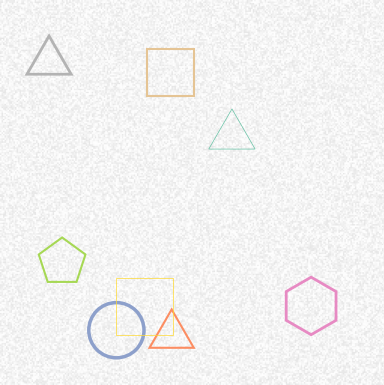[{"shape": "triangle", "thickness": 0.5, "radius": 0.35, "center": [0.602, 0.648]}, {"shape": "triangle", "thickness": 1.5, "radius": 0.33, "center": [0.446, 0.13]}, {"shape": "circle", "thickness": 2.5, "radius": 0.36, "center": [0.302, 0.142]}, {"shape": "hexagon", "thickness": 2, "radius": 0.37, "center": [0.808, 0.205]}, {"shape": "pentagon", "thickness": 1.5, "radius": 0.32, "center": [0.161, 0.319]}, {"shape": "square", "thickness": 0.5, "radius": 0.37, "center": [0.376, 0.203]}, {"shape": "square", "thickness": 1.5, "radius": 0.31, "center": [0.444, 0.812]}, {"shape": "triangle", "thickness": 2, "radius": 0.33, "center": [0.127, 0.84]}]